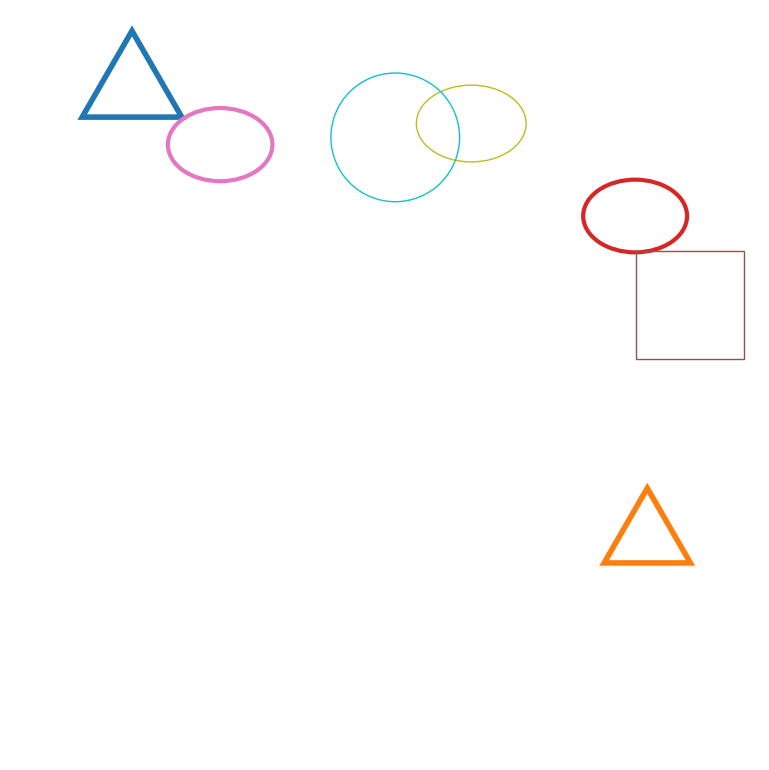[{"shape": "triangle", "thickness": 2, "radius": 0.37, "center": [0.171, 0.885]}, {"shape": "triangle", "thickness": 2, "radius": 0.32, "center": [0.841, 0.301]}, {"shape": "oval", "thickness": 1.5, "radius": 0.34, "center": [0.825, 0.719]}, {"shape": "square", "thickness": 0.5, "radius": 0.35, "center": [0.897, 0.604]}, {"shape": "oval", "thickness": 1.5, "radius": 0.34, "center": [0.286, 0.812]}, {"shape": "oval", "thickness": 0.5, "radius": 0.36, "center": [0.612, 0.84]}, {"shape": "circle", "thickness": 0.5, "radius": 0.42, "center": [0.513, 0.822]}]